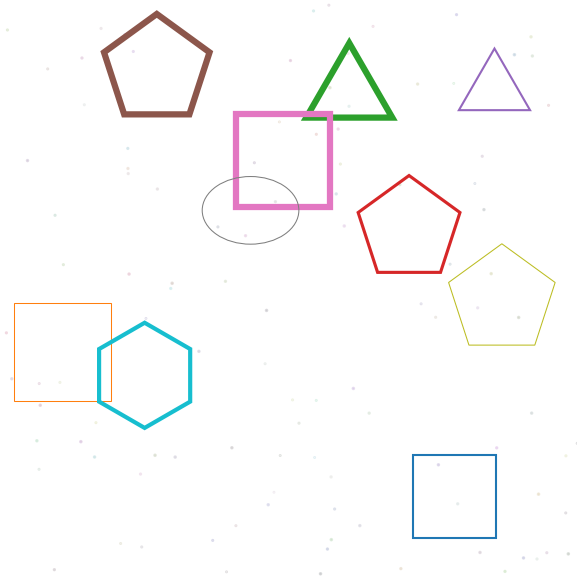[{"shape": "square", "thickness": 1, "radius": 0.36, "center": [0.786, 0.14]}, {"shape": "square", "thickness": 0.5, "radius": 0.42, "center": [0.109, 0.39]}, {"shape": "triangle", "thickness": 3, "radius": 0.43, "center": [0.605, 0.838]}, {"shape": "pentagon", "thickness": 1.5, "radius": 0.46, "center": [0.708, 0.602]}, {"shape": "triangle", "thickness": 1, "radius": 0.36, "center": [0.856, 0.844]}, {"shape": "pentagon", "thickness": 3, "radius": 0.48, "center": [0.271, 0.879]}, {"shape": "square", "thickness": 3, "radius": 0.4, "center": [0.49, 0.721]}, {"shape": "oval", "thickness": 0.5, "radius": 0.42, "center": [0.434, 0.635]}, {"shape": "pentagon", "thickness": 0.5, "radius": 0.48, "center": [0.869, 0.48]}, {"shape": "hexagon", "thickness": 2, "radius": 0.46, "center": [0.25, 0.349]}]